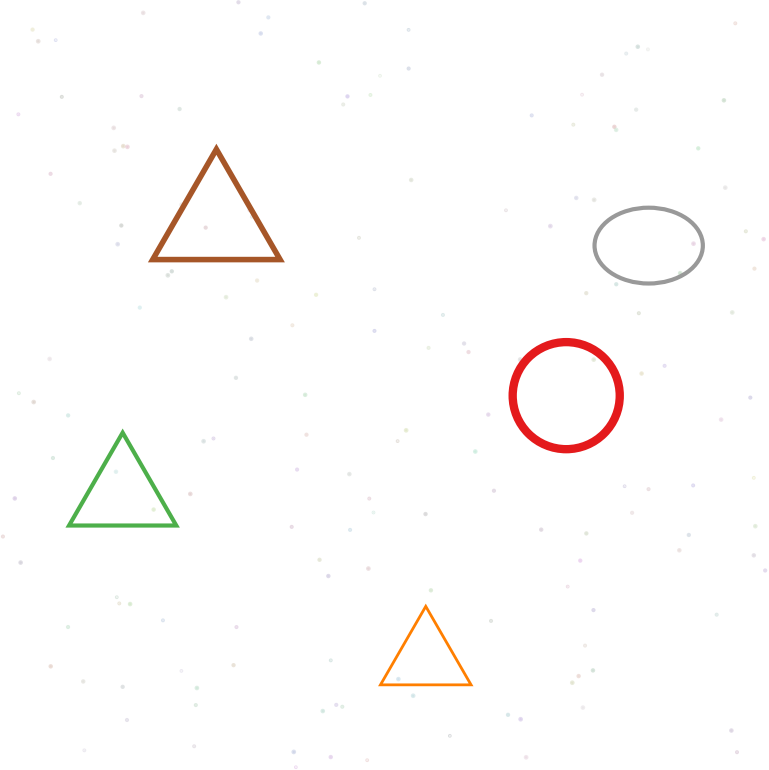[{"shape": "circle", "thickness": 3, "radius": 0.35, "center": [0.735, 0.486]}, {"shape": "triangle", "thickness": 1.5, "radius": 0.4, "center": [0.159, 0.358]}, {"shape": "triangle", "thickness": 1, "radius": 0.34, "center": [0.553, 0.145]}, {"shape": "triangle", "thickness": 2, "radius": 0.48, "center": [0.281, 0.711]}, {"shape": "oval", "thickness": 1.5, "radius": 0.35, "center": [0.842, 0.681]}]